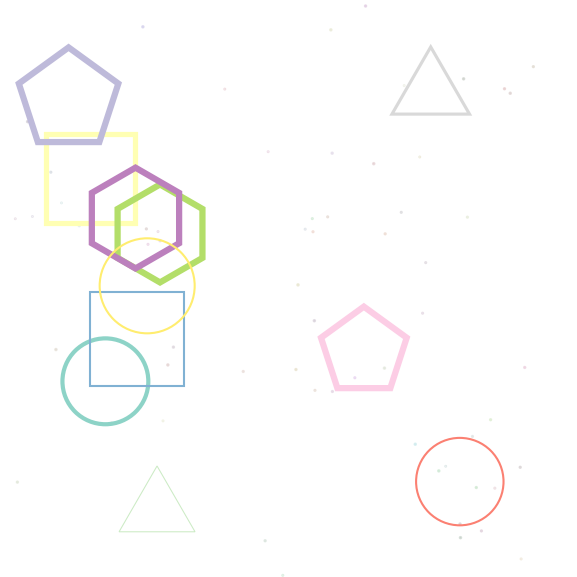[{"shape": "circle", "thickness": 2, "radius": 0.37, "center": [0.182, 0.339]}, {"shape": "square", "thickness": 2.5, "radius": 0.39, "center": [0.157, 0.69]}, {"shape": "pentagon", "thickness": 3, "radius": 0.45, "center": [0.119, 0.826]}, {"shape": "circle", "thickness": 1, "radius": 0.38, "center": [0.796, 0.165]}, {"shape": "square", "thickness": 1, "radius": 0.41, "center": [0.237, 0.412]}, {"shape": "hexagon", "thickness": 3, "radius": 0.42, "center": [0.277, 0.595]}, {"shape": "pentagon", "thickness": 3, "radius": 0.39, "center": [0.63, 0.39]}, {"shape": "triangle", "thickness": 1.5, "radius": 0.39, "center": [0.746, 0.84]}, {"shape": "hexagon", "thickness": 3, "radius": 0.44, "center": [0.235, 0.622]}, {"shape": "triangle", "thickness": 0.5, "radius": 0.38, "center": [0.272, 0.116]}, {"shape": "circle", "thickness": 1, "radius": 0.41, "center": [0.255, 0.504]}]